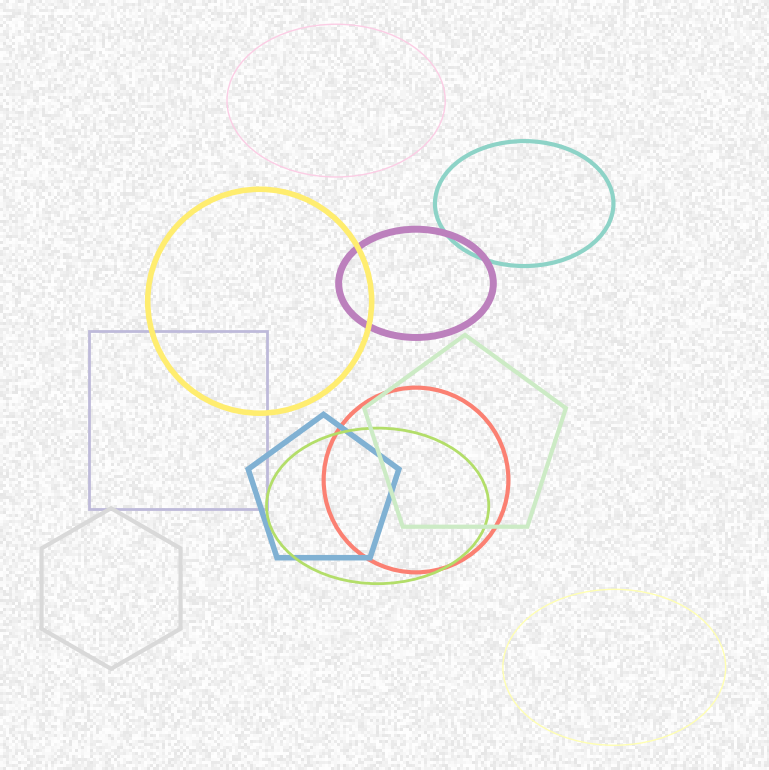[{"shape": "oval", "thickness": 1.5, "radius": 0.58, "center": [0.681, 0.736]}, {"shape": "oval", "thickness": 0.5, "radius": 0.72, "center": [0.798, 0.133]}, {"shape": "square", "thickness": 1, "radius": 0.58, "center": [0.232, 0.454]}, {"shape": "circle", "thickness": 1.5, "radius": 0.6, "center": [0.54, 0.377]}, {"shape": "pentagon", "thickness": 2, "radius": 0.51, "center": [0.42, 0.359]}, {"shape": "oval", "thickness": 1, "radius": 0.72, "center": [0.49, 0.343]}, {"shape": "oval", "thickness": 0.5, "radius": 0.71, "center": [0.437, 0.869]}, {"shape": "hexagon", "thickness": 1.5, "radius": 0.52, "center": [0.144, 0.236]}, {"shape": "oval", "thickness": 2.5, "radius": 0.5, "center": [0.54, 0.632]}, {"shape": "pentagon", "thickness": 1.5, "radius": 0.69, "center": [0.604, 0.427]}, {"shape": "circle", "thickness": 2, "radius": 0.73, "center": [0.337, 0.609]}]